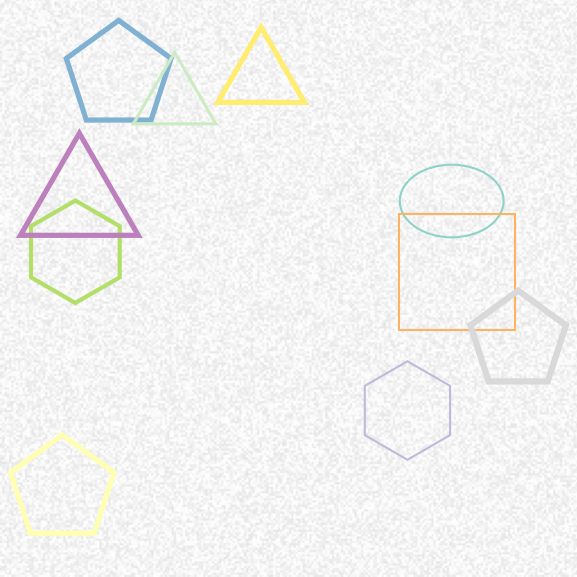[{"shape": "oval", "thickness": 1, "radius": 0.45, "center": [0.782, 0.651]}, {"shape": "pentagon", "thickness": 2.5, "radius": 0.47, "center": [0.108, 0.152]}, {"shape": "hexagon", "thickness": 1, "radius": 0.43, "center": [0.706, 0.288]}, {"shape": "pentagon", "thickness": 2.5, "radius": 0.48, "center": [0.206, 0.868]}, {"shape": "square", "thickness": 1, "radius": 0.5, "center": [0.792, 0.529]}, {"shape": "hexagon", "thickness": 2, "radius": 0.44, "center": [0.13, 0.563]}, {"shape": "pentagon", "thickness": 3, "radius": 0.43, "center": [0.897, 0.409]}, {"shape": "triangle", "thickness": 2.5, "radius": 0.59, "center": [0.137, 0.651]}, {"shape": "triangle", "thickness": 1.5, "radius": 0.41, "center": [0.302, 0.826]}, {"shape": "triangle", "thickness": 2.5, "radius": 0.43, "center": [0.452, 0.865]}]